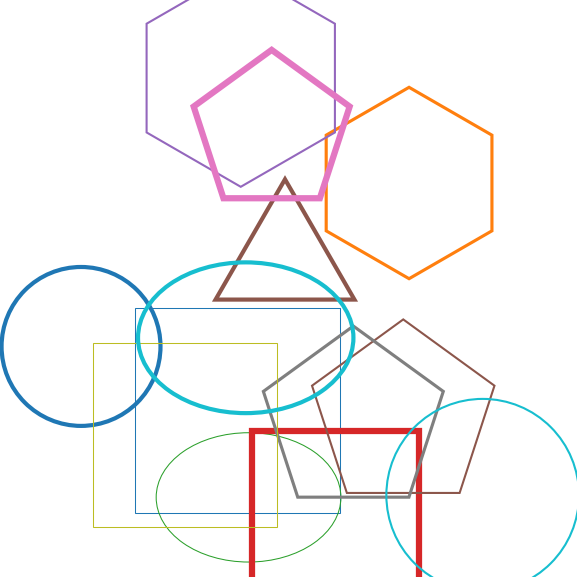[{"shape": "circle", "thickness": 2, "radius": 0.69, "center": [0.14, 0.399]}, {"shape": "square", "thickness": 0.5, "radius": 0.89, "center": [0.411, 0.288]}, {"shape": "hexagon", "thickness": 1.5, "radius": 0.83, "center": [0.708, 0.682]}, {"shape": "oval", "thickness": 0.5, "radius": 0.8, "center": [0.43, 0.138]}, {"shape": "square", "thickness": 3, "radius": 0.72, "center": [0.581, 0.109]}, {"shape": "hexagon", "thickness": 1, "radius": 0.94, "center": [0.417, 0.864]}, {"shape": "triangle", "thickness": 2, "radius": 0.69, "center": [0.494, 0.55]}, {"shape": "pentagon", "thickness": 1, "radius": 0.83, "center": [0.698, 0.28]}, {"shape": "pentagon", "thickness": 3, "radius": 0.71, "center": [0.47, 0.771]}, {"shape": "pentagon", "thickness": 1.5, "radius": 0.82, "center": [0.612, 0.271]}, {"shape": "square", "thickness": 0.5, "radius": 0.8, "center": [0.321, 0.246]}, {"shape": "oval", "thickness": 2, "radius": 0.93, "center": [0.426, 0.414]}, {"shape": "circle", "thickness": 1, "radius": 0.83, "center": [0.836, 0.142]}]